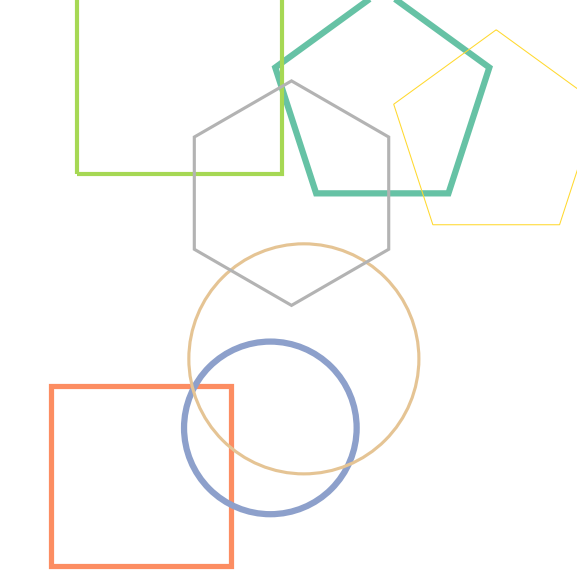[{"shape": "pentagon", "thickness": 3, "radius": 0.97, "center": [0.662, 0.822]}, {"shape": "square", "thickness": 2.5, "radius": 0.78, "center": [0.243, 0.175]}, {"shape": "circle", "thickness": 3, "radius": 0.75, "center": [0.468, 0.258]}, {"shape": "square", "thickness": 2, "radius": 0.89, "center": [0.311, 0.876]}, {"shape": "pentagon", "thickness": 0.5, "radius": 0.93, "center": [0.859, 0.761]}, {"shape": "circle", "thickness": 1.5, "radius": 1.0, "center": [0.526, 0.378]}, {"shape": "hexagon", "thickness": 1.5, "radius": 0.97, "center": [0.505, 0.665]}]